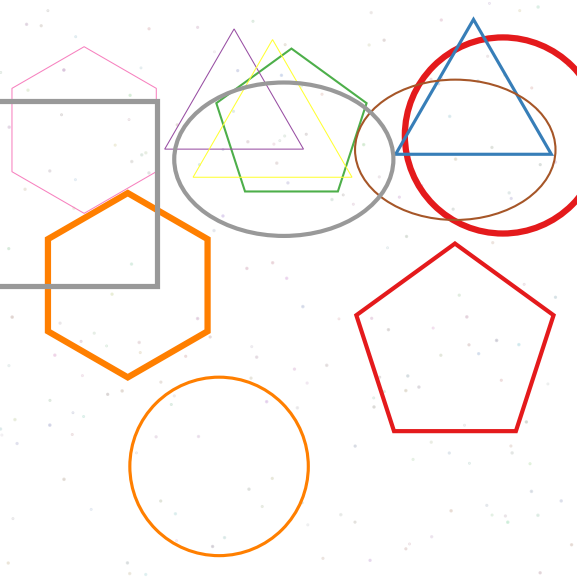[{"shape": "pentagon", "thickness": 2, "radius": 0.9, "center": [0.788, 0.398]}, {"shape": "circle", "thickness": 3, "radius": 0.85, "center": [0.871, 0.765]}, {"shape": "triangle", "thickness": 1.5, "radius": 0.78, "center": [0.82, 0.81]}, {"shape": "pentagon", "thickness": 1, "radius": 0.68, "center": [0.505, 0.778]}, {"shape": "triangle", "thickness": 0.5, "radius": 0.69, "center": [0.405, 0.81]}, {"shape": "hexagon", "thickness": 3, "radius": 0.8, "center": [0.221, 0.505]}, {"shape": "circle", "thickness": 1.5, "radius": 0.77, "center": [0.379, 0.191]}, {"shape": "triangle", "thickness": 0.5, "radius": 0.79, "center": [0.472, 0.772]}, {"shape": "oval", "thickness": 1, "radius": 0.87, "center": [0.788, 0.74]}, {"shape": "hexagon", "thickness": 0.5, "radius": 0.72, "center": [0.146, 0.774]}, {"shape": "square", "thickness": 2.5, "radius": 0.8, "center": [0.112, 0.664]}, {"shape": "oval", "thickness": 2, "radius": 0.95, "center": [0.491, 0.723]}]